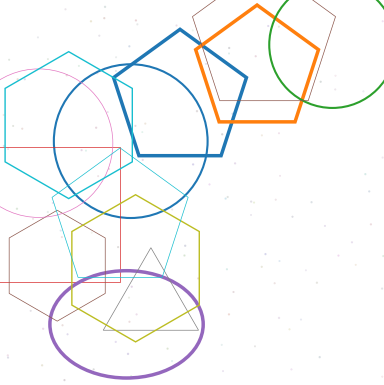[{"shape": "circle", "thickness": 1.5, "radius": 1.0, "center": [0.34, 0.633]}, {"shape": "pentagon", "thickness": 2.5, "radius": 0.91, "center": [0.468, 0.742]}, {"shape": "pentagon", "thickness": 2.5, "radius": 0.84, "center": [0.668, 0.819]}, {"shape": "circle", "thickness": 1.5, "radius": 0.82, "center": [0.863, 0.884]}, {"shape": "square", "thickness": 0.5, "radius": 0.88, "center": [0.137, 0.444]}, {"shape": "oval", "thickness": 2.5, "radius": 1.0, "center": [0.329, 0.158]}, {"shape": "pentagon", "thickness": 0.5, "radius": 0.98, "center": [0.686, 0.897]}, {"shape": "hexagon", "thickness": 0.5, "radius": 0.72, "center": [0.149, 0.31]}, {"shape": "circle", "thickness": 0.5, "radius": 0.96, "center": [0.1, 0.628]}, {"shape": "triangle", "thickness": 0.5, "radius": 0.71, "center": [0.392, 0.214]}, {"shape": "hexagon", "thickness": 1, "radius": 0.96, "center": [0.352, 0.303]}, {"shape": "pentagon", "thickness": 0.5, "radius": 0.93, "center": [0.312, 0.43]}, {"shape": "hexagon", "thickness": 1, "radius": 0.95, "center": [0.178, 0.675]}]